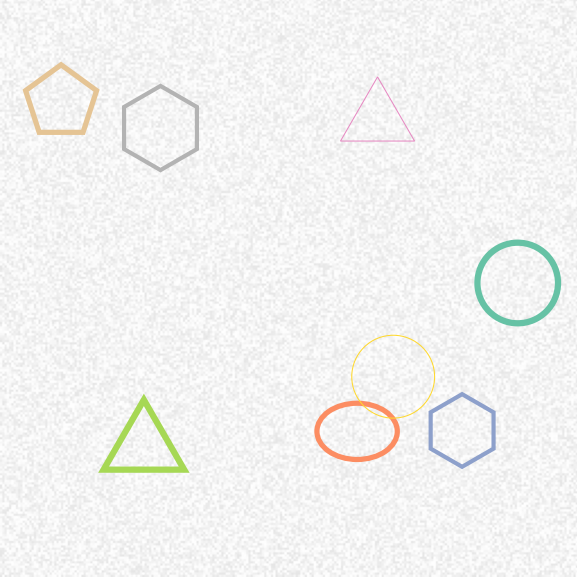[{"shape": "circle", "thickness": 3, "radius": 0.35, "center": [0.896, 0.509]}, {"shape": "oval", "thickness": 2.5, "radius": 0.35, "center": [0.618, 0.252]}, {"shape": "hexagon", "thickness": 2, "radius": 0.31, "center": [0.8, 0.254]}, {"shape": "triangle", "thickness": 0.5, "radius": 0.37, "center": [0.654, 0.792]}, {"shape": "triangle", "thickness": 3, "radius": 0.4, "center": [0.249, 0.226]}, {"shape": "circle", "thickness": 0.5, "radius": 0.36, "center": [0.681, 0.347]}, {"shape": "pentagon", "thickness": 2.5, "radius": 0.32, "center": [0.106, 0.822]}, {"shape": "hexagon", "thickness": 2, "radius": 0.36, "center": [0.278, 0.777]}]